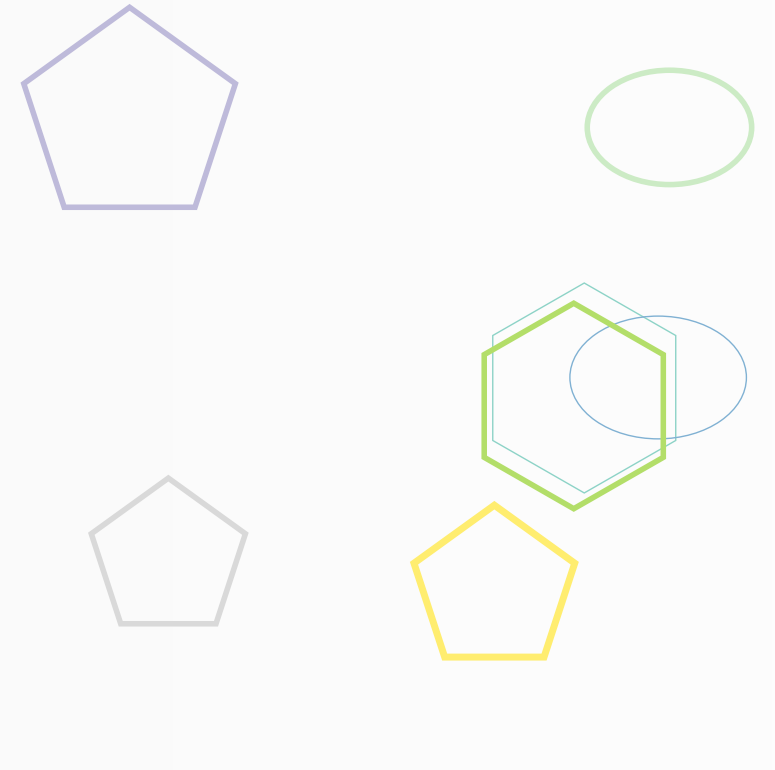[{"shape": "hexagon", "thickness": 0.5, "radius": 0.68, "center": [0.754, 0.496]}, {"shape": "pentagon", "thickness": 2, "radius": 0.72, "center": [0.167, 0.847]}, {"shape": "oval", "thickness": 0.5, "radius": 0.57, "center": [0.849, 0.51]}, {"shape": "hexagon", "thickness": 2, "radius": 0.67, "center": [0.74, 0.473]}, {"shape": "pentagon", "thickness": 2, "radius": 0.52, "center": [0.217, 0.275]}, {"shape": "oval", "thickness": 2, "radius": 0.53, "center": [0.864, 0.835]}, {"shape": "pentagon", "thickness": 2.5, "radius": 0.55, "center": [0.638, 0.235]}]